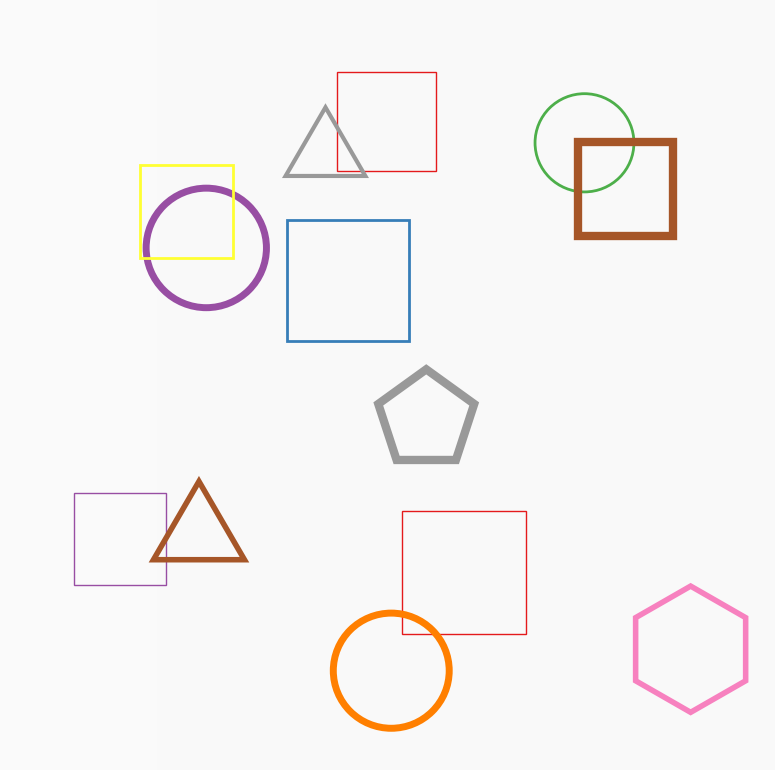[{"shape": "square", "thickness": 0.5, "radius": 0.32, "center": [0.498, 0.842]}, {"shape": "square", "thickness": 0.5, "radius": 0.4, "center": [0.599, 0.256]}, {"shape": "square", "thickness": 1, "radius": 0.39, "center": [0.449, 0.635]}, {"shape": "circle", "thickness": 1, "radius": 0.32, "center": [0.754, 0.815]}, {"shape": "square", "thickness": 0.5, "radius": 0.3, "center": [0.155, 0.3]}, {"shape": "circle", "thickness": 2.5, "radius": 0.39, "center": [0.266, 0.678]}, {"shape": "circle", "thickness": 2.5, "radius": 0.37, "center": [0.505, 0.129]}, {"shape": "square", "thickness": 1, "radius": 0.3, "center": [0.241, 0.726]}, {"shape": "square", "thickness": 3, "radius": 0.31, "center": [0.807, 0.755]}, {"shape": "triangle", "thickness": 2, "radius": 0.34, "center": [0.257, 0.307]}, {"shape": "hexagon", "thickness": 2, "radius": 0.41, "center": [0.891, 0.157]}, {"shape": "pentagon", "thickness": 3, "radius": 0.33, "center": [0.55, 0.455]}, {"shape": "triangle", "thickness": 1.5, "radius": 0.3, "center": [0.42, 0.801]}]